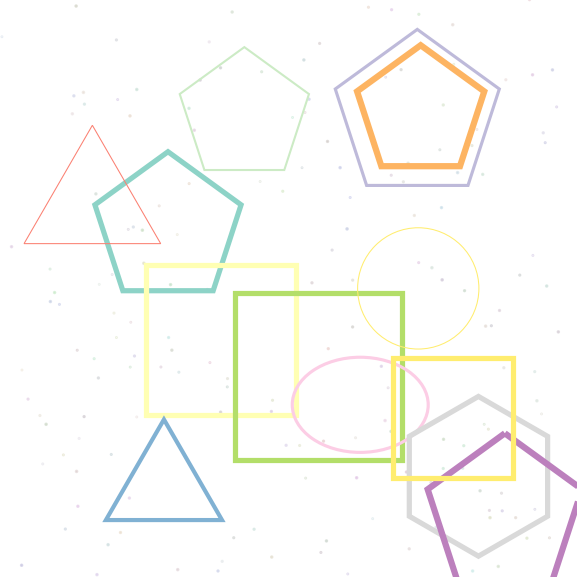[{"shape": "pentagon", "thickness": 2.5, "radius": 0.67, "center": [0.291, 0.603]}, {"shape": "square", "thickness": 2.5, "radius": 0.65, "center": [0.383, 0.411]}, {"shape": "pentagon", "thickness": 1.5, "radius": 0.75, "center": [0.723, 0.799]}, {"shape": "triangle", "thickness": 0.5, "radius": 0.68, "center": [0.16, 0.646]}, {"shape": "triangle", "thickness": 2, "radius": 0.58, "center": [0.284, 0.157]}, {"shape": "pentagon", "thickness": 3, "radius": 0.58, "center": [0.728, 0.805]}, {"shape": "square", "thickness": 2.5, "radius": 0.72, "center": [0.552, 0.347]}, {"shape": "oval", "thickness": 1.5, "radius": 0.59, "center": [0.624, 0.298]}, {"shape": "hexagon", "thickness": 2.5, "radius": 0.69, "center": [0.828, 0.174]}, {"shape": "pentagon", "thickness": 3, "radius": 0.7, "center": [0.874, 0.108]}, {"shape": "pentagon", "thickness": 1, "radius": 0.59, "center": [0.423, 0.8]}, {"shape": "circle", "thickness": 0.5, "radius": 0.53, "center": [0.724, 0.5]}, {"shape": "square", "thickness": 2.5, "radius": 0.52, "center": [0.784, 0.276]}]